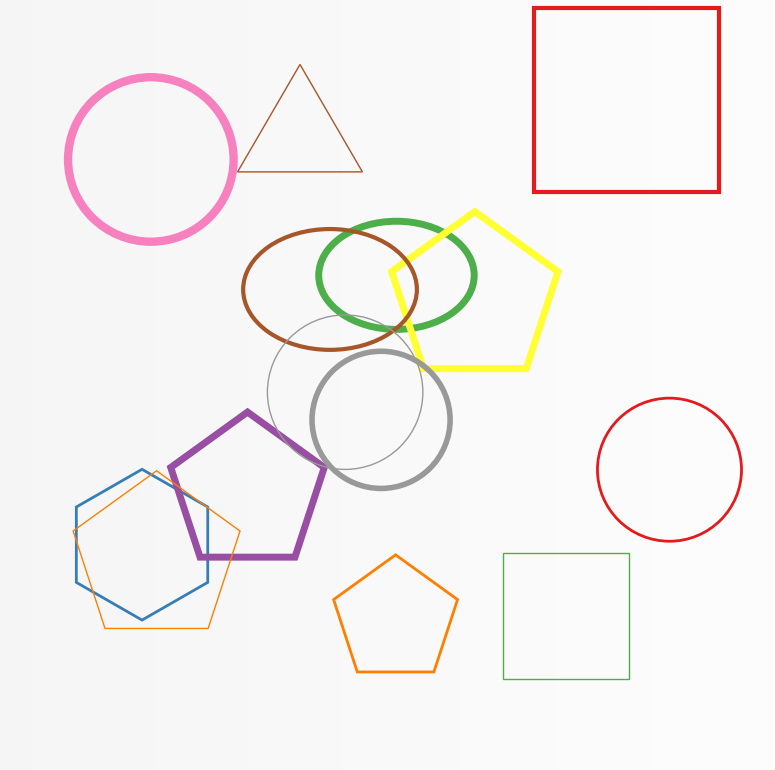[{"shape": "circle", "thickness": 1, "radius": 0.46, "center": [0.864, 0.39]}, {"shape": "square", "thickness": 1.5, "radius": 0.6, "center": [0.808, 0.87]}, {"shape": "hexagon", "thickness": 1, "radius": 0.49, "center": [0.183, 0.293]}, {"shape": "square", "thickness": 0.5, "radius": 0.41, "center": [0.73, 0.2]}, {"shape": "oval", "thickness": 2.5, "radius": 0.5, "center": [0.512, 0.642]}, {"shape": "pentagon", "thickness": 2.5, "radius": 0.52, "center": [0.319, 0.361]}, {"shape": "pentagon", "thickness": 1, "radius": 0.42, "center": [0.51, 0.195]}, {"shape": "pentagon", "thickness": 0.5, "radius": 0.57, "center": [0.202, 0.275]}, {"shape": "pentagon", "thickness": 2.5, "radius": 0.56, "center": [0.613, 0.612]}, {"shape": "oval", "thickness": 1.5, "radius": 0.56, "center": [0.426, 0.624]}, {"shape": "triangle", "thickness": 0.5, "radius": 0.46, "center": [0.387, 0.823]}, {"shape": "circle", "thickness": 3, "radius": 0.53, "center": [0.195, 0.793]}, {"shape": "circle", "thickness": 2, "radius": 0.45, "center": [0.492, 0.455]}, {"shape": "circle", "thickness": 0.5, "radius": 0.5, "center": [0.445, 0.491]}]